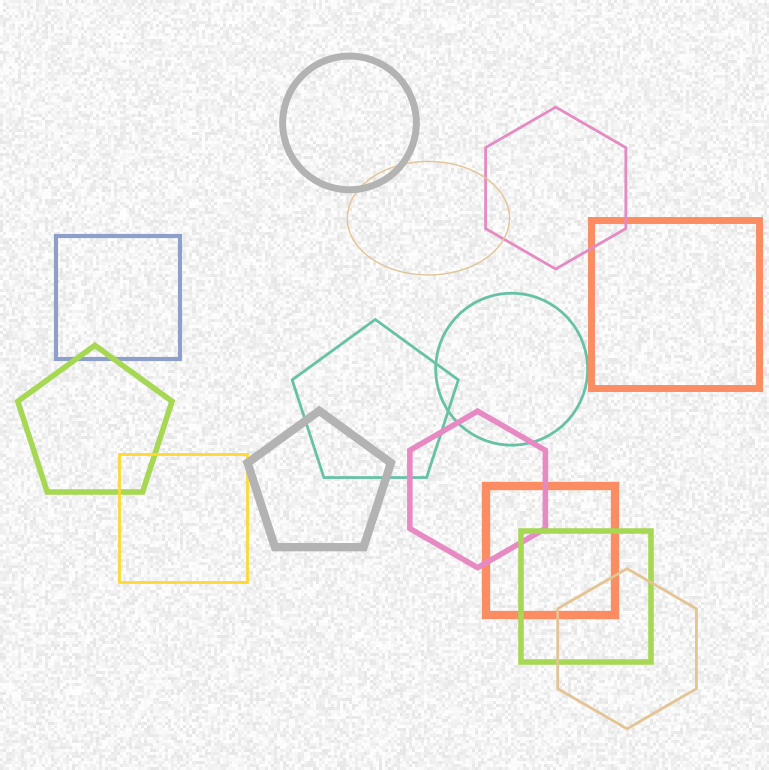[{"shape": "circle", "thickness": 1, "radius": 0.49, "center": [0.664, 0.521]}, {"shape": "pentagon", "thickness": 1, "radius": 0.57, "center": [0.487, 0.472]}, {"shape": "square", "thickness": 3, "radius": 0.42, "center": [0.714, 0.285]}, {"shape": "square", "thickness": 2.5, "radius": 0.54, "center": [0.877, 0.605]}, {"shape": "square", "thickness": 1.5, "radius": 0.4, "center": [0.153, 0.614]}, {"shape": "hexagon", "thickness": 1, "radius": 0.53, "center": [0.722, 0.756]}, {"shape": "hexagon", "thickness": 2, "radius": 0.51, "center": [0.62, 0.364]}, {"shape": "square", "thickness": 2, "radius": 0.42, "center": [0.761, 0.226]}, {"shape": "pentagon", "thickness": 2, "radius": 0.53, "center": [0.123, 0.446]}, {"shape": "square", "thickness": 1, "radius": 0.42, "center": [0.238, 0.327]}, {"shape": "oval", "thickness": 0.5, "radius": 0.53, "center": [0.556, 0.717]}, {"shape": "hexagon", "thickness": 1, "radius": 0.52, "center": [0.814, 0.158]}, {"shape": "pentagon", "thickness": 3, "radius": 0.49, "center": [0.415, 0.369]}, {"shape": "circle", "thickness": 2.5, "radius": 0.43, "center": [0.454, 0.84]}]